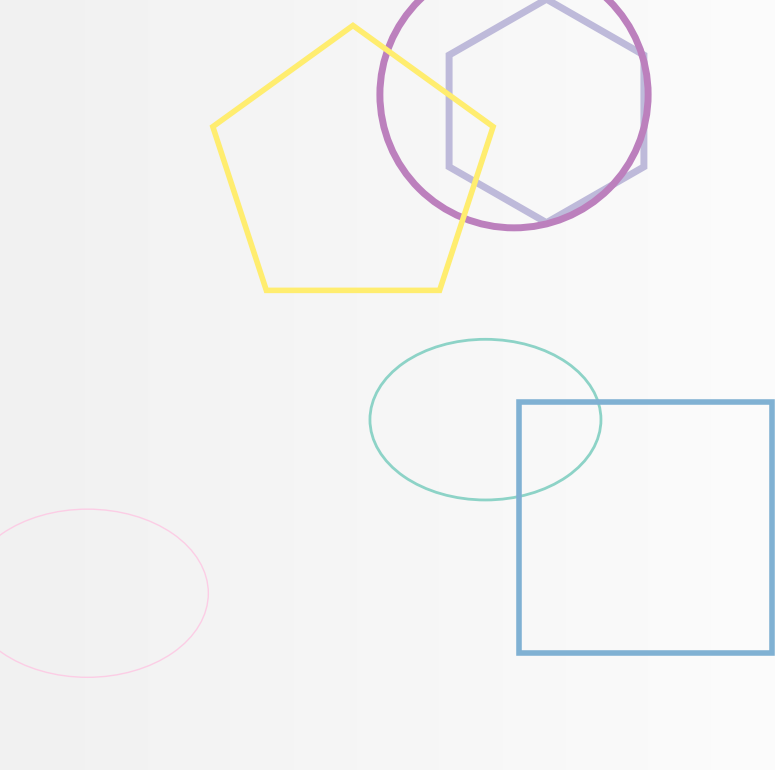[{"shape": "oval", "thickness": 1, "radius": 0.75, "center": [0.626, 0.455]}, {"shape": "hexagon", "thickness": 2.5, "radius": 0.73, "center": [0.705, 0.856]}, {"shape": "square", "thickness": 2, "radius": 0.82, "center": [0.833, 0.315]}, {"shape": "oval", "thickness": 0.5, "radius": 0.78, "center": [0.113, 0.23]}, {"shape": "circle", "thickness": 2.5, "radius": 0.87, "center": [0.663, 0.877]}, {"shape": "pentagon", "thickness": 2, "radius": 0.95, "center": [0.455, 0.777]}]